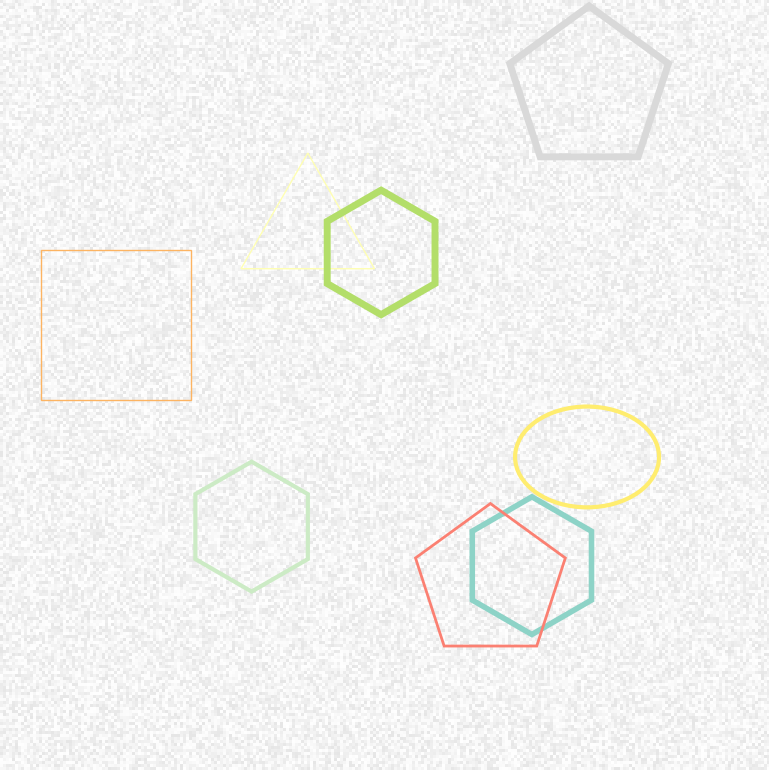[{"shape": "hexagon", "thickness": 2, "radius": 0.45, "center": [0.691, 0.265]}, {"shape": "triangle", "thickness": 0.5, "radius": 0.5, "center": [0.4, 0.701]}, {"shape": "pentagon", "thickness": 1, "radius": 0.51, "center": [0.637, 0.244]}, {"shape": "square", "thickness": 0.5, "radius": 0.49, "center": [0.15, 0.578]}, {"shape": "hexagon", "thickness": 2.5, "radius": 0.4, "center": [0.495, 0.672]}, {"shape": "pentagon", "thickness": 2.5, "radius": 0.54, "center": [0.765, 0.884]}, {"shape": "hexagon", "thickness": 1.5, "radius": 0.42, "center": [0.327, 0.316]}, {"shape": "oval", "thickness": 1.5, "radius": 0.47, "center": [0.762, 0.407]}]